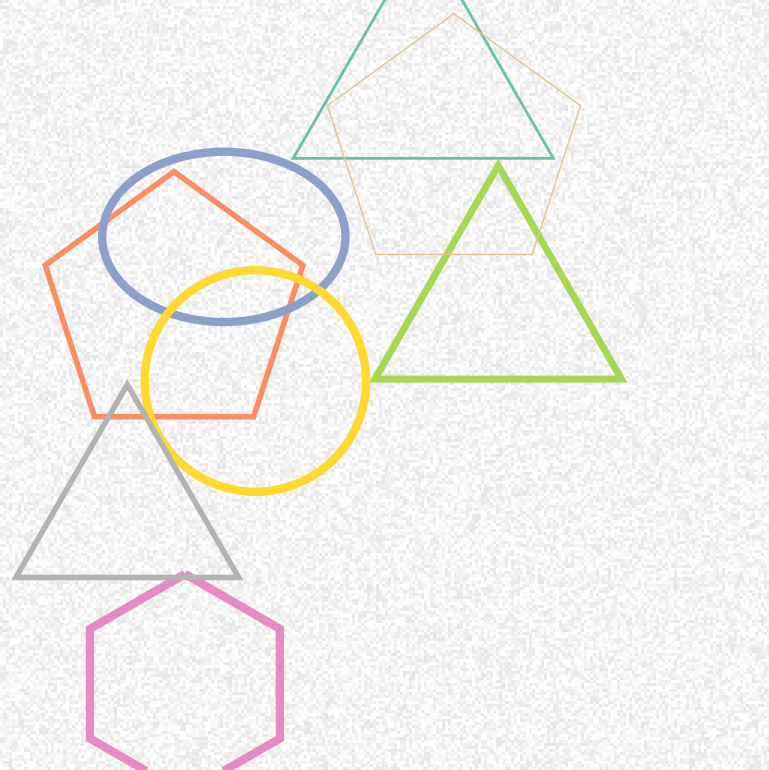[{"shape": "triangle", "thickness": 1, "radius": 0.98, "center": [0.55, 0.892]}, {"shape": "pentagon", "thickness": 2, "radius": 0.88, "center": [0.226, 0.601]}, {"shape": "oval", "thickness": 3, "radius": 0.79, "center": [0.291, 0.692]}, {"shape": "hexagon", "thickness": 3, "radius": 0.71, "center": [0.24, 0.112]}, {"shape": "triangle", "thickness": 2.5, "radius": 0.92, "center": [0.647, 0.6]}, {"shape": "circle", "thickness": 3, "radius": 0.72, "center": [0.332, 0.505]}, {"shape": "pentagon", "thickness": 0.5, "radius": 0.86, "center": [0.59, 0.809]}, {"shape": "triangle", "thickness": 2, "radius": 0.84, "center": [0.165, 0.334]}]